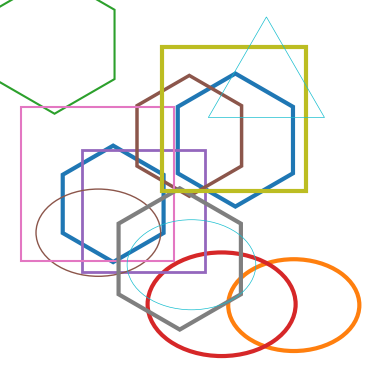[{"shape": "hexagon", "thickness": 3, "radius": 0.76, "center": [0.294, 0.47]}, {"shape": "hexagon", "thickness": 3, "radius": 0.86, "center": [0.611, 0.636]}, {"shape": "oval", "thickness": 3, "radius": 0.85, "center": [0.763, 0.207]}, {"shape": "hexagon", "thickness": 1.5, "radius": 0.9, "center": [0.142, 0.885]}, {"shape": "oval", "thickness": 3, "radius": 0.96, "center": [0.576, 0.21]}, {"shape": "square", "thickness": 2, "radius": 0.8, "center": [0.372, 0.452]}, {"shape": "oval", "thickness": 1, "radius": 0.81, "center": [0.255, 0.396]}, {"shape": "hexagon", "thickness": 2.5, "radius": 0.78, "center": [0.492, 0.647]}, {"shape": "square", "thickness": 1.5, "radius": 1.0, "center": [0.253, 0.523]}, {"shape": "hexagon", "thickness": 3, "radius": 0.92, "center": [0.467, 0.327]}, {"shape": "square", "thickness": 3, "radius": 0.94, "center": [0.608, 0.691]}, {"shape": "oval", "thickness": 0.5, "radius": 0.84, "center": [0.497, 0.312]}, {"shape": "triangle", "thickness": 0.5, "radius": 0.87, "center": [0.692, 0.782]}]